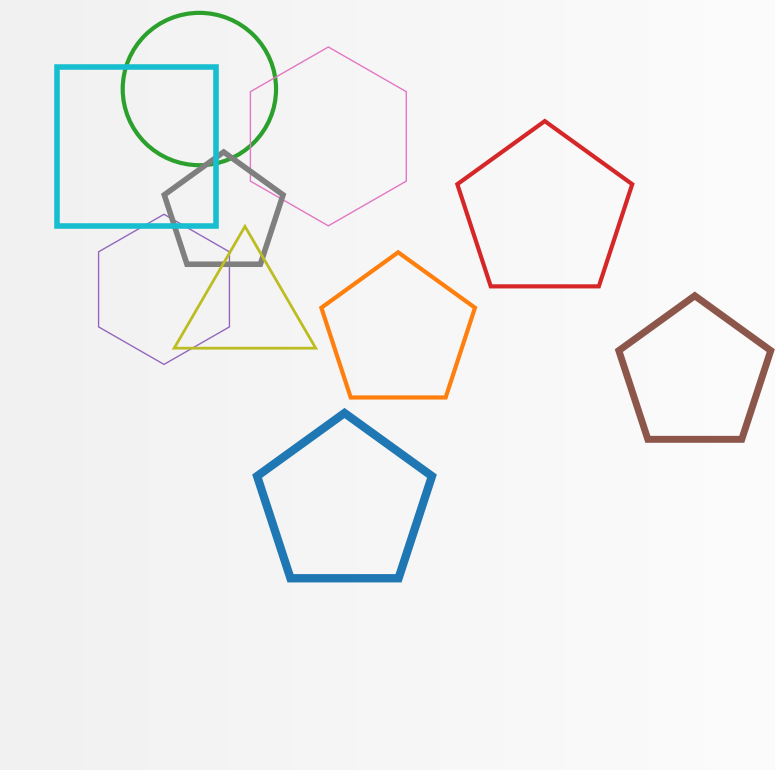[{"shape": "pentagon", "thickness": 3, "radius": 0.59, "center": [0.445, 0.345]}, {"shape": "pentagon", "thickness": 1.5, "radius": 0.52, "center": [0.514, 0.568]}, {"shape": "circle", "thickness": 1.5, "radius": 0.49, "center": [0.257, 0.884]}, {"shape": "pentagon", "thickness": 1.5, "radius": 0.59, "center": [0.703, 0.724]}, {"shape": "hexagon", "thickness": 0.5, "radius": 0.49, "center": [0.212, 0.624]}, {"shape": "pentagon", "thickness": 2.5, "radius": 0.52, "center": [0.897, 0.513]}, {"shape": "hexagon", "thickness": 0.5, "radius": 0.58, "center": [0.424, 0.823]}, {"shape": "pentagon", "thickness": 2, "radius": 0.4, "center": [0.289, 0.722]}, {"shape": "triangle", "thickness": 1, "radius": 0.53, "center": [0.316, 0.601]}, {"shape": "square", "thickness": 2, "radius": 0.52, "center": [0.176, 0.809]}]